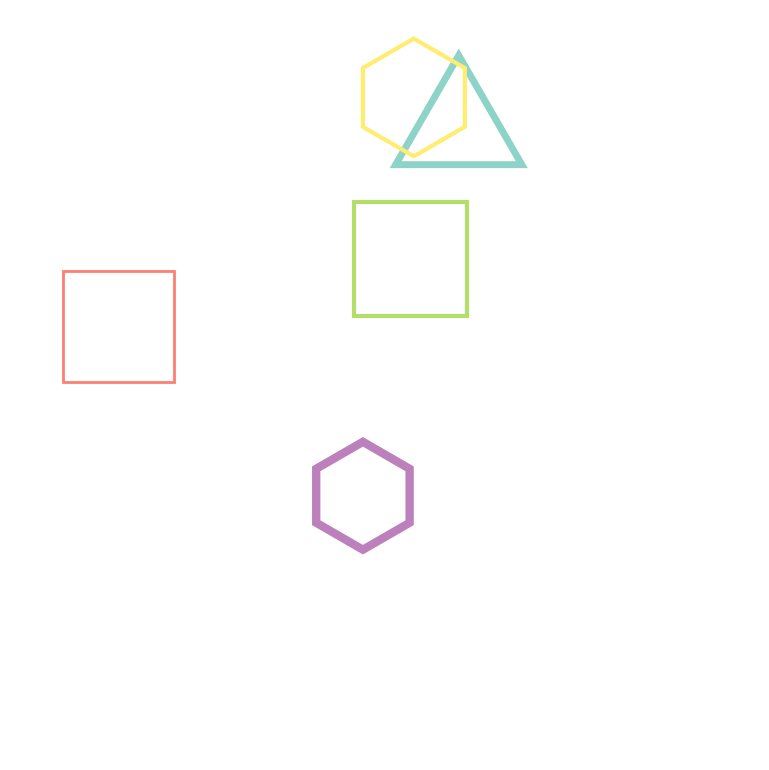[{"shape": "triangle", "thickness": 2.5, "radius": 0.47, "center": [0.596, 0.833]}, {"shape": "square", "thickness": 1, "radius": 0.36, "center": [0.154, 0.576]}, {"shape": "square", "thickness": 1.5, "radius": 0.37, "center": [0.533, 0.664]}, {"shape": "hexagon", "thickness": 3, "radius": 0.35, "center": [0.471, 0.356]}, {"shape": "hexagon", "thickness": 1.5, "radius": 0.38, "center": [0.537, 0.873]}]